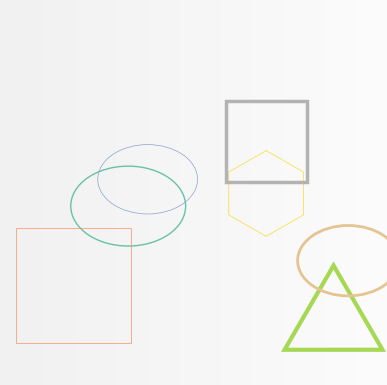[{"shape": "oval", "thickness": 1, "radius": 0.74, "center": [0.331, 0.465]}, {"shape": "square", "thickness": 0.5, "radius": 0.75, "center": [0.189, 0.259]}, {"shape": "oval", "thickness": 0.5, "radius": 0.64, "center": [0.381, 0.534]}, {"shape": "triangle", "thickness": 3, "radius": 0.73, "center": [0.861, 0.164]}, {"shape": "hexagon", "thickness": 0.5, "radius": 0.56, "center": [0.687, 0.498]}, {"shape": "oval", "thickness": 2, "radius": 0.65, "center": [0.899, 0.323]}, {"shape": "square", "thickness": 2.5, "radius": 0.53, "center": [0.688, 0.633]}]